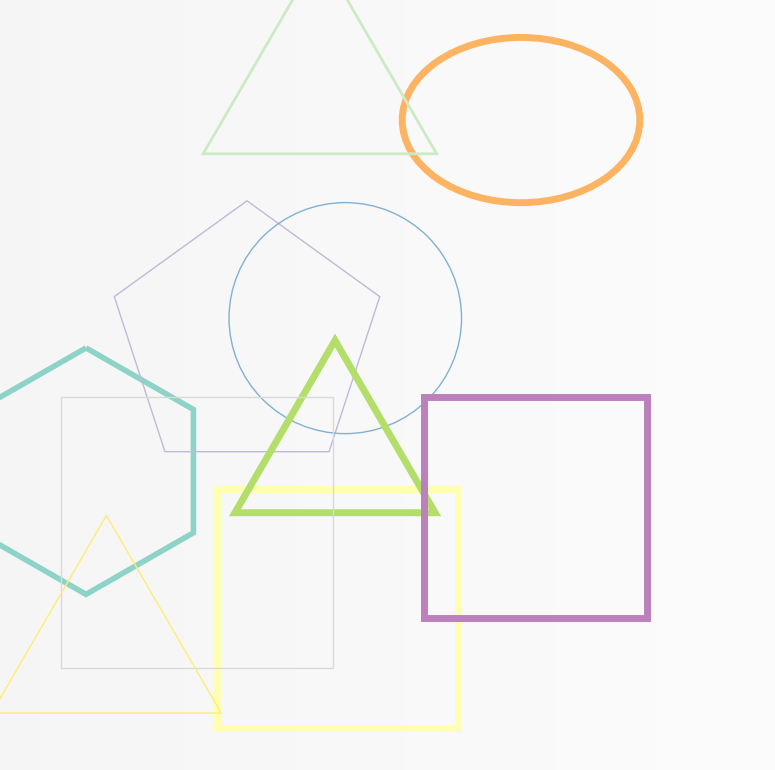[{"shape": "hexagon", "thickness": 2, "radius": 0.8, "center": [0.111, 0.388]}, {"shape": "square", "thickness": 2.5, "radius": 0.78, "center": [0.435, 0.209]}, {"shape": "pentagon", "thickness": 0.5, "radius": 0.9, "center": [0.319, 0.559]}, {"shape": "circle", "thickness": 0.5, "radius": 0.75, "center": [0.446, 0.587]}, {"shape": "oval", "thickness": 2.5, "radius": 0.77, "center": [0.672, 0.844]}, {"shape": "triangle", "thickness": 2.5, "radius": 0.75, "center": [0.432, 0.409]}, {"shape": "square", "thickness": 0.5, "radius": 0.88, "center": [0.254, 0.308]}, {"shape": "square", "thickness": 2.5, "radius": 0.72, "center": [0.691, 0.341]}, {"shape": "triangle", "thickness": 1, "radius": 0.87, "center": [0.413, 0.887]}, {"shape": "triangle", "thickness": 0.5, "radius": 0.86, "center": [0.137, 0.159]}]